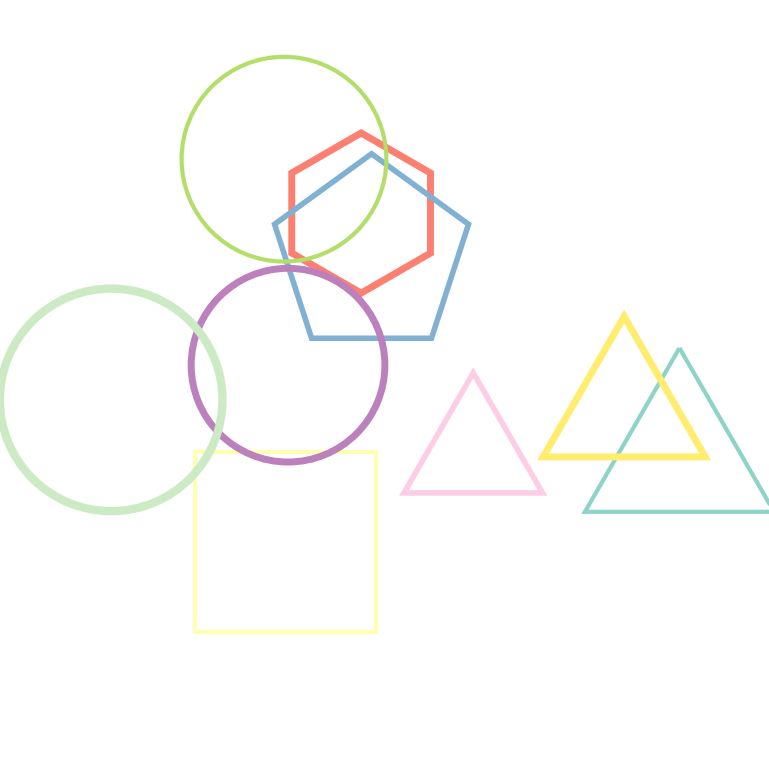[{"shape": "triangle", "thickness": 1.5, "radius": 0.71, "center": [0.882, 0.406]}, {"shape": "square", "thickness": 1.5, "radius": 0.59, "center": [0.371, 0.296]}, {"shape": "hexagon", "thickness": 2.5, "radius": 0.52, "center": [0.469, 0.723]}, {"shape": "pentagon", "thickness": 2, "radius": 0.66, "center": [0.483, 0.668]}, {"shape": "circle", "thickness": 1.5, "radius": 0.66, "center": [0.369, 0.793]}, {"shape": "triangle", "thickness": 2, "radius": 0.52, "center": [0.615, 0.412]}, {"shape": "circle", "thickness": 2.5, "radius": 0.63, "center": [0.374, 0.526]}, {"shape": "circle", "thickness": 3, "radius": 0.72, "center": [0.144, 0.481]}, {"shape": "triangle", "thickness": 2.5, "radius": 0.61, "center": [0.811, 0.467]}]